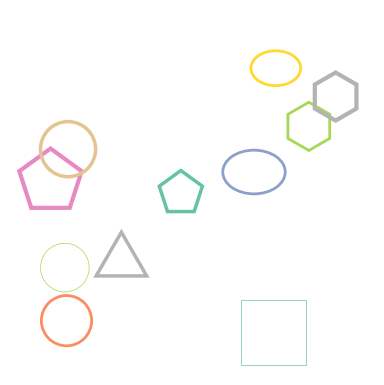[{"shape": "square", "thickness": 0.5, "radius": 0.42, "center": [0.71, 0.136]}, {"shape": "pentagon", "thickness": 2.5, "radius": 0.29, "center": [0.47, 0.498]}, {"shape": "circle", "thickness": 2, "radius": 0.33, "center": [0.173, 0.167]}, {"shape": "oval", "thickness": 2, "radius": 0.41, "center": [0.66, 0.553]}, {"shape": "pentagon", "thickness": 3, "radius": 0.43, "center": [0.131, 0.529]}, {"shape": "circle", "thickness": 0.5, "radius": 0.32, "center": [0.168, 0.305]}, {"shape": "hexagon", "thickness": 2, "radius": 0.31, "center": [0.802, 0.672]}, {"shape": "oval", "thickness": 2, "radius": 0.32, "center": [0.716, 0.823]}, {"shape": "circle", "thickness": 2.5, "radius": 0.36, "center": [0.177, 0.613]}, {"shape": "hexagon", "thickness": 3, "radius": 0.31, "center": [0.872, 0.749]}, {"shape": "triangle", "thickness": 2.5, "radius": 0.38, "center": [0.315, 0.321]}]